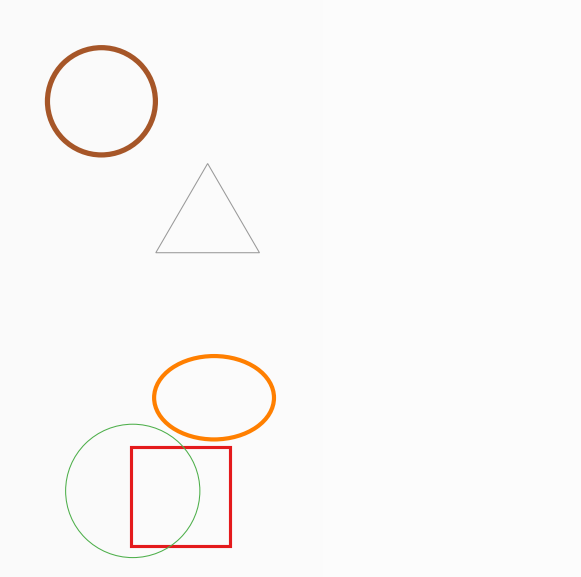[{"shape": "square", "thickness": 1.5, "radius": 0.43, "center": [0.311, 0.139]}, {"shape": "circle", "thickness": 0.5, "radius": 0.58, "center": [0.228, 0.149]}, {"shape": "oval", "thickness": 2, "radius": 0.52, "center": [0.368, 0.31]}, {"shape": "circle", "thickness": 2.5, "radius": 0.46, "center": [0.174, 0.824]}, {"shape": "triangle", "thickness": 0.5, "radius": 0.51, "center": [0.357, 0.613]}]